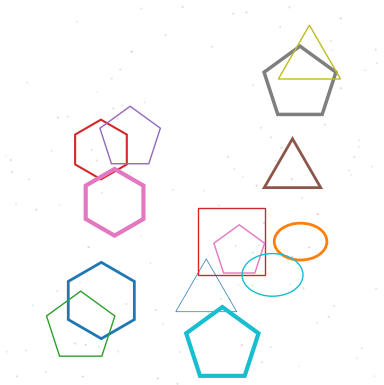[{"shape": "hexagon", "thickness": 2, "radius": 0.5, "center": [0.263, 0.219]}, {"shape": "triangle", "thickness": 0.5, "radius": 0.46, "center": [0.536, 0.236]}, {"shape": "oval", "thickness": 2, "radius": 0.34, "center": [0.781, 0.372]}, {"shape": "pentagon", "thickness": 1, "radius": 0.47, "center": [0.21, 0.15]}, {"shape": "hexagon", "thickness": 1.5, "radius": 0.39, "center": [0.262, 0.612]}, {"shape": "square", "thickness": 1, "radius": 0.44, "center": [0.601, 0.373]}, {"shape": "pentagon", "thickness": 1, "radius": 0.41, "center": [0.338, 0.641]}, {"shape": "triangle", "thickness": 2, "radius": 0.42, "center": [0.76, 0.555]}, {"shape": "hexagon", "thickness": 3, "radius": 0.43, "center": [0.298, 0.475]}, {"shape": "pentagon", "thickness": 1, "radius": 0.35, "center": [0.621, 0.347]}, {"shape": "pentagon", "thickness": 2.5, "radius": 0.49, "center": [0.779, 0.782]}, {"shape": "triangle", "thickness": 1, "radius": 0.47, "center": [0.804, 0.841]}, {"shape": "pentagon", "thickness": 3, "radius": 0.49, "center": [0.578, 0.104]}, {"shape": "oval", "thickness": 1, "radius": 0.4, "center": [0.708, 0.286]}]